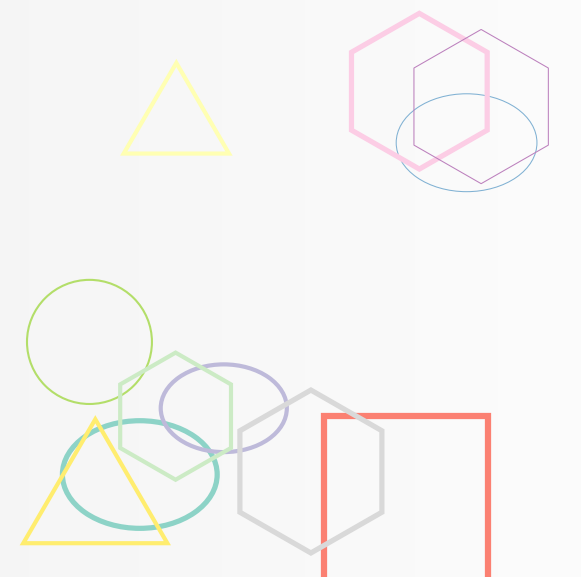[{"shape": "oval", "thickness": 2.5, "radius": 0.67, "center": [0.241, 0.177]}, {"shape": "triangle", "thickness": 2, "radius": 0.52, "center": [0.303, 0.786]}, {"shape": "oval", "thickness": 2, "radius": 0.54, "center": [0.385, 0.292]}, {"shape": "square", "thickness": 3, "radius": 0.7, "center": [0.699, 0.139]}, {"shape": "oval", "thickness": 0.5, "radius": 0.61, "center": [0.803, 0.752]}, {"shape": "circle", "thickness": 1, "radius": 0.54, "center": [0.154, 0.407]}, {"shape": "hexagon", "thickness": 2.5, "radius": 0.67, "center": [0.721, 0.841]}, {"shape": "hexagon", "thickness": 2.5, "radius": 0.71, "center": [0.535, 0.183]}, {"shape": "hexagon", "thickness": 0.5, "radius": 0.67, "center": [0.828, 0.815]}, {"shape": "hexagon", "thickness": 2, "radius": 0.55, "center": [0.302, 0.278]}, {"shape": "triangle", "thickness": 2, "radius": 0.72, "center": [0.164, 0.13]}]